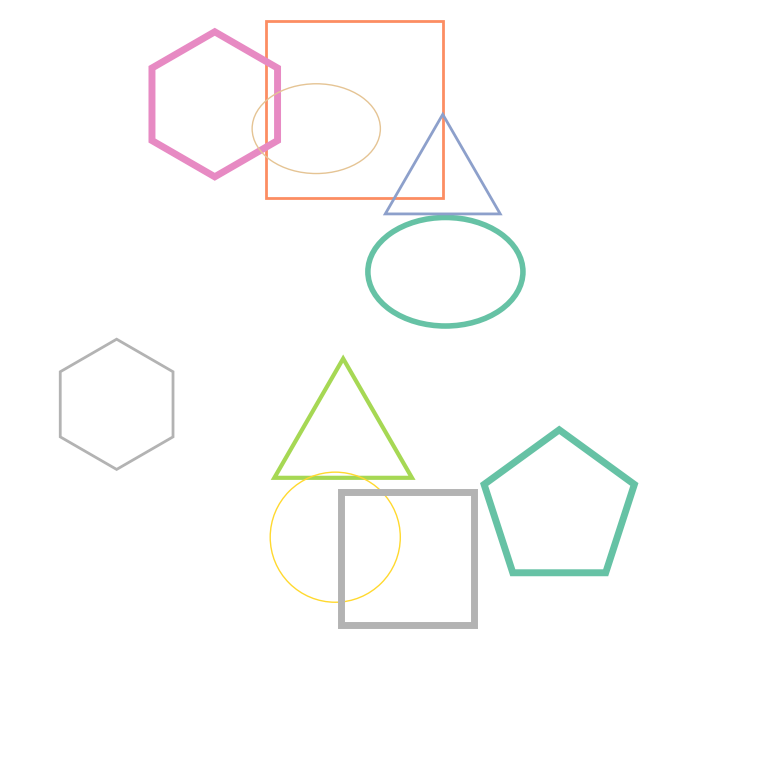[{"shape": "oval", "thickness": 2, "radius": 0.5, "center": [0.578, 0.647]}, {"shape": "pentagon", "thickness": 2.5, "radius": 0.51, "center": [0.726, 0.339]}, {"shape": "square", "thickness": 1, "radius": 0.58, "center": [0.46, 0.858]}, {"shape": "triangle", "thickness": 1, "radius": 0.43, "center": [0.575, 0.765]}, {"shape": "hexagon", "thickness": 2.5, "radius": 0.47, "center": [0.279, 0.865]}, {"shape": "triangle", "thickness": 1.5, "radius": 0.52, "center": [0.446, 0.431]}, {"shape": "circle", "thickness": 0.5, "radius": 0.42, "center": [0.435, 0.302]}, {"shape": "oval", "thickness": 0.5, "radius": 0.42, "center": [0.411, 0.833]}, {"shape": "square", "thickness": 2.5, "radius": 0.43, "center": [0.53, 0.275]}, {"shape": "hexagon", "thickness": 1, "radius": 0.42, "center": [0.151, 0.475]}]